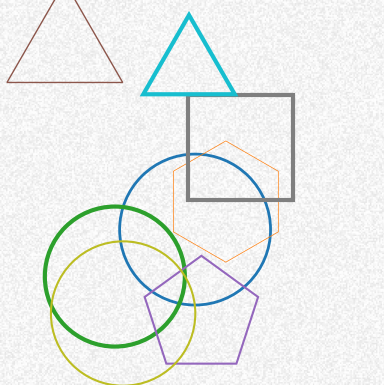[{"shape": "circle", "thickness": 2, "radius": 0.98, "center": [0.507, 0.404]}, {"shape": "hexagon", "thickness": 0.5, "radius": 0.79, "center": [0.587, 0.476]}, {"shape": "circle", "thickness": 3, "radius": 0.91, "center": [0.298, 0.282]}, {"shape": "pentagon", "thickness": 1.5, "radius": 0.77, "center": [0.523, 0.181]}, {"shape": "triangle", "thickness": 1, "radius": 0.87, "center": [0.168, 0.873]}, {"shape": "square", "thickness": 3, "radius": 0.68, "center": [0.625, 0.616]}, {"shape": "circle", "thickness": 1.5, "radius": 0.94, "center": [0.32, 0.186]}, {"shape": "triangle", "thickness": 3, "radius": 0.69, "center": [0.491, 0.824]}]